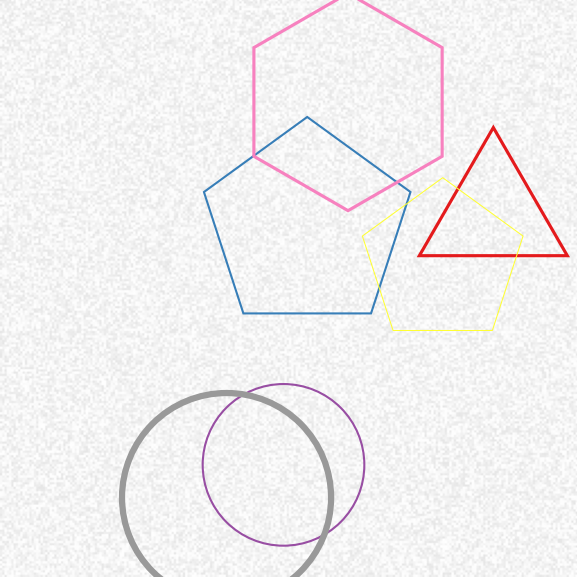[{"shape": "triangle", "thickness": 1.5, "radius": 0.74, "center": [0.854, 0.63]}, {"shape": "pentagon", "thickness": 1, "radius": 0.94, "center": [0.532, 0.609]}, {"shape": "circle", "thickness": 1, "radius": 0.7, "center": [0.491, 0.194]}, {"shape": "pentagon", "thickness": 0.5, "radius": 0.73, "center": [0.767, 0.545]}, {"shape": "hexagon", "thickness": 1.5, "radius": 0.94, "center": [0.603, 0.823]}, {"shape": "circle", "thickness": 3, "radius": 0.91, "center": [0.392, 0.138]}]